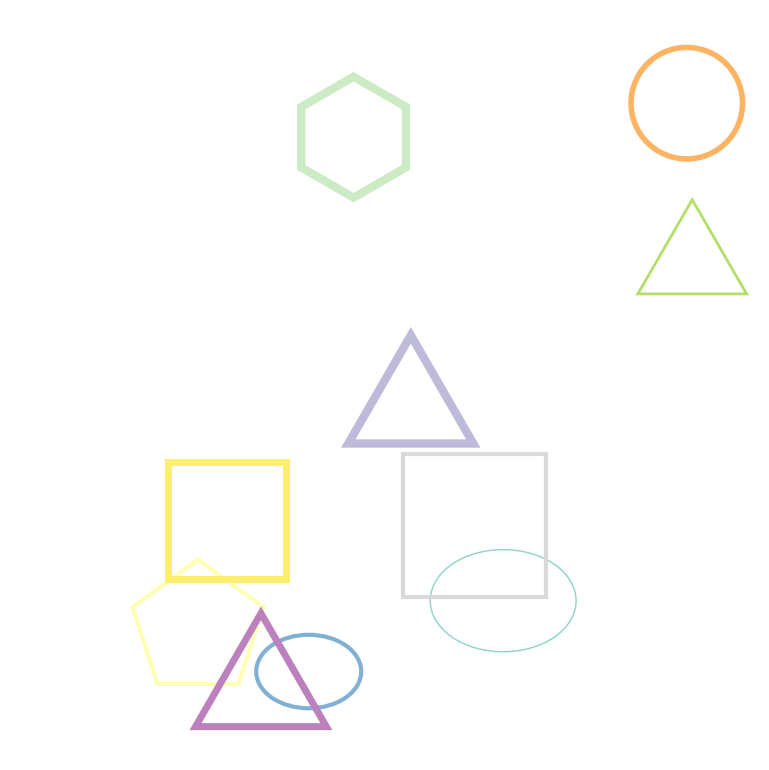[{"shape": "oval", "thickness": 0.5, "radius": 0.47, "center": [0.653, 0.22]}, {"shape": "pentagon", "thickness": 1.5, "radius": 0.45, "center": [0.257, 0.184]}, {"shape": "triangle", "thickness": 3, "radius": 0.47, "center": [0.534, 0.471]}, {"shape": "oval", "thickness": 1.5, "radius": 0.34, "center": [0.401, 0.128]}, {"shape": "circle", "thickness": 2, "radius": 0.36, "center": [0.892, 0.866]}, {"shape": "triangle", "thickness": 1, "radius": 0.41, "center": [0.899, 0.659]}, {"shape": "square", "thickness": 1.5, "radius": 0.46, "center": [0.616, 0.318]}, {"shape": "triangle", "thickness": 2.5, "radius": 0.49, "center": [0.339, 0.105]}, {"shape": "hexagon", "thickness": 3, "radius": 0.39, "center": [0.459, 0.822]}, {"shape": "square", "thickness": 2.5, "radius": 0.38, "center": [0.295, 0.324]}]